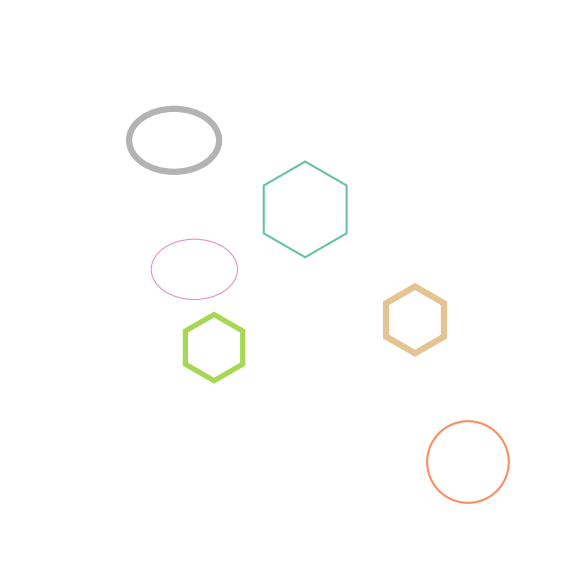[{"shape": "hexagon", "thickness": 1, "radius": 0.41, "center": [0.528, 0.637]}, {"shape": "circle", "thickness": 1, "radius": 0.35, "center": [0.81, 0.199]}, {"shape": "oval", "thickness": 0.5, "radius": 0.37, "center": [0.337, 0.533]}, {"shape": "hexagon", "thickness": 2.5, "radius": 0.29, "center": [0.371, 0.397]}, {"shape": "hexagon", "thickness": 3, "radius": 0.29, "center": [0.719, 0.445]}, {"shape": "oval", "thickness": 3, "radius": 0.39, "center": [0.301, 0.756]}]